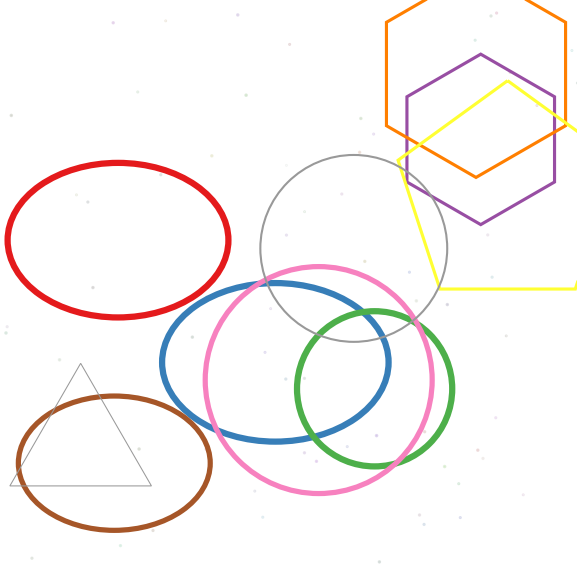[{"shape": "oval", "thickness": 3, "radius": 0.96, "center": [0.204, 0.583]}, {"shape": "oval", "thickness": 3, "radius": 0.98, "center": [0.477, 0.372]}, {"shape": "circle", "thickness": 3, "radius": 0.67, "center": [0.649, 0.326]}, {"shape": "hexagon", "thickness": 1.5, "radius": 0.74, "center": [0.832, 0.758]}, {"shape": "hexagon", "thickness": 1.5, "radius": 0.9, "center": [0.824, 0.871]}, {"shape": "pentagon", "thickness": 1.5, "radius": 1.0, "center": [0.879, 0.66]}, {"shape": "oval", "thickness": 2.5, "radius": 0.83, "center": [0.198, 0.197]}, {"shape": "circle", "thickness": 2.5, "radius": 0.98, "center": [0.552, 0.341]}, {"shape": "triangle", "thickness": 0.5, "radius": 0.71, "center": [0.14, 0.228]}, {"shape": "circle", "thickness": 1, "radius": 0.81, "center": [0.613, 0.569]}]